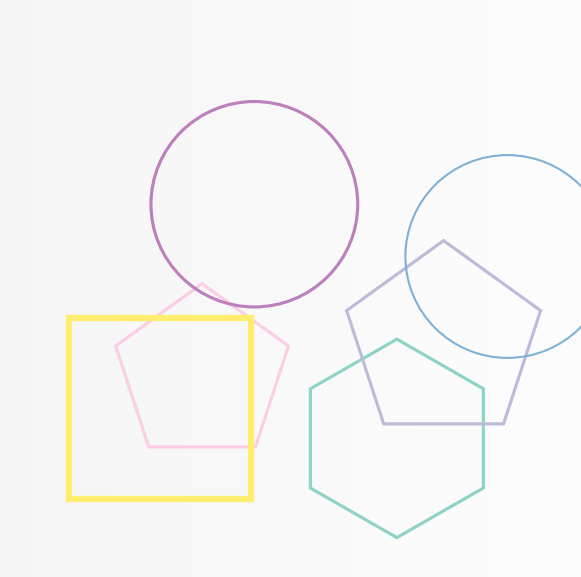[{"shape": "hexagon", "thickness": 1.5, "radius": 0.86, "center": [0.683, 0.24]}, {"shape": "pentagon", "thickness": 1.5, "radius": 0.88, "center": [0.763, 0.407]}, {"shape": "circle", "thickness": 1, "radius": 0.88, "center": [0.873, 0.555]}, {"shape": "pentagon", "thickness": 1.5, "radius": 0.78, "center": [0.348, 0.352]}, {"shape": "circle", "thickness": 1.5, "radius": 0.89, "center": [0.438, 0.645]}, {"shape": "square", "thickness": 3, "radius": 0.78, "center": [0.275, 0.292]}]